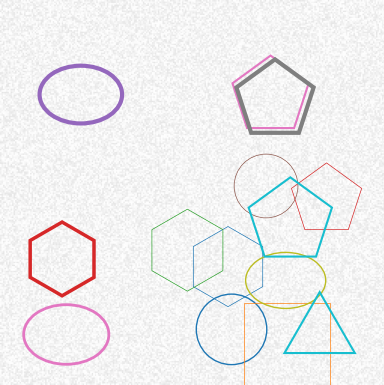[{"shape": "circle", "thickness": 1, "radius": 0.46, "center": [0.601, 0.144]}, {"shape": "hexagon", "thickness": 0.5, "radius": 0.52, "center": [0.592, 0.308]}, {"shape": "square", "thickness": 0.5, "radius": 0.56, "center": [0.745, 0.101]}, {"shape": "hexagon", "thickness": 0.5, "radius": 0.53, "center": [0.487, 0.35]}, {"shape": "pentagon", "thickness": 0.5, "radius": 0.48, "center": [0.848, 0.481]}, {"shape": "hexagon", "thickness": 2.5, "radius": 0.48, "center": [0.161, 0.327]}, {"shape": "oval", "thickness": 3, "radius": 0.54, "center": [0.21, 0.754]}, {"shape": "circle", "thickness": 0.5, "radius": 0.41, "center": [0.691, 0.517]}, {"shape": "pentagon", "thickness": 1.5, "radius": 0.52, "center": [0.703, 0.752]}, {"shape": "oval", "thickness": 2, "radius": 0.55, "center": [0.172, 0.131]}, {"shape": "pentagon", "thickness": 3, "radius": 0.53, "center": [0.714, 0.74]}, {"shape": "oval", "thickness": 1, "radius": 0.52, "center": [0.742, 0.272]}, {"shape": "pentagon", "thickness": 1.5, "radius": 0.57, "center": [0.754, 0.426]}, {"shape": "triangle", "thickness": 1.5, "radius": 0.53, "center": [0.83, 0.136]}]